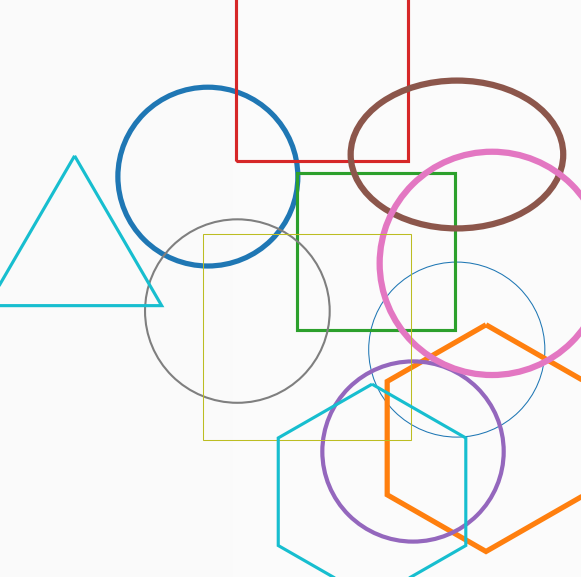[{"shape": "circle", "thickness": 0.5, "radius": 0.76, "center": [0.786, 0.394]}, {"shape": "circle", "thickness": 2.5, "radius": 0.77, "center": [0.358, 0.693]}, {"shape": "hexagon", "thickness": 2.5, "radius": 0.98, "center": [0.836, 0.24]}, {"shape": "square", "thickness": 1.5, "radius": 0.68, "center": [0.647, 0.564]}, {"shape": "square", "thickness": 1.5, "radius": 0.74, "center": [0.555, 0.868]}, {"shape": "circle", "thickness": 2, "radius": 0.78, "center": [0.711, 0.217]}, {"shape": "oval", "thickness": 3, "radius": 0.91, "center": [0.786, 0.732]}, {"shape": "circle", "thickness": 3, "radius": 0.97, "center": [0.846, 0.543]}, {"shape": "circle", "thickness": 1, "radius": 0.79, "center": [0.408, 0.46]}, {"shape": "square", "thickness": 0.5, "radius": 0.9, "center": [0.529, 0.416]}, {"shape": "triangle", "thickness": 1.5, "radius": 0.86, "center": [0.128, 0.556]}, {"shape": "hexagon", "thickness": 1.5, "radius": 0.93, "center": [0.64, 0.148]}]